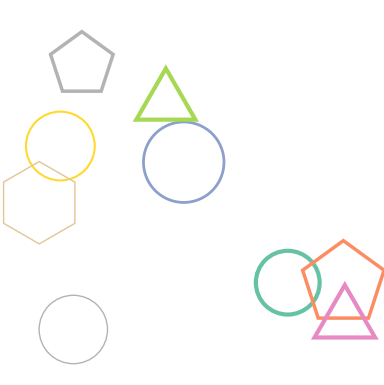[{"shape": "circle", "thickness": 3, "radius": 0.41, "center": [0.747, 0.266]}, {"shape": "pentagon", "thickness": 2.5, "radius": 0.56, "center": [0.892, 0.264]}, {"shape": "circle", "thickness": 2, "radius": 0.52, "center": [0.477, 0.579]}, {"shape": "triangle", "thickness": 3, "radius": 0.45, "center": [0.896, 0.169]}, {"shape": "triangle", "thickness": 3, "radius": 0.44, "center": [0.431, 0.734]}, {"shape": "circle", "thickness": 1.5, "radius": 0.45, "center": [0.157, 0.621]}, {"shape": "hexagon", "thickness": 1, "radius": 0.53, "center": [0.102, 0.473]}, {"shape": "pentagon", "thickness": 2.5, "radius": 0.43, "center": [0.213, 0.832]}, {"shape": "circle", "thickness": 1, "radius": 0.44, "center": [0.19, 0.144]}]